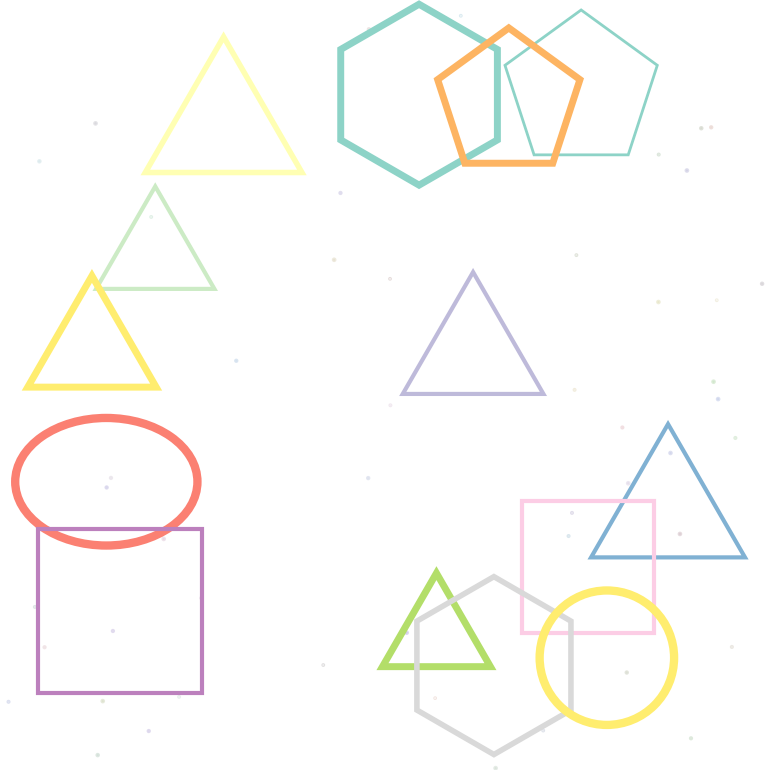[{"shape": "pentagon", "thickness": 1, "radius": 0.52, "center": [0.755, 0.883]}, {"shape": "hexagon", "thickness": 2.5, "radius": 0.59, "center": [0.544, 0.877]}, {"shape": "triangle", "thickness": 2, "radius": 0.59, "center": [0.29, 0.835]}, {"shape": "triangle", "thickness": 1.5, "radius": 0.53, "center": [0.614, 0.541]}, {"shape": "oval", "thickness": 3, "radius": 0.59, "center": [0.138, 0.374]}, {"shape": "triangle", "thickness": 1.5, "radius": 0.58, "center": [0.868, 0.334]}, {"shape": "pentagon", "thickness": 2.5, "radius": 0.49, "center": [0.661, 0.867]}, {"shape": "triangle", "thickness": 2.5, "radius": 0.4, "center": [0.567, 0.175]}, {"shape": "square", "thickness": 1.5, "radius": 0.43, "center": [0.763, 0.263]}, {"shape": "hexagon", "thickness": 2, "radius": 0.58, "center": [0.641, 0.136]}, {"shape": "square", "thickness": 1.5, "radius": 0.53, "center": [0.156, 0.206]}, {"shape": "triangle", "thickness": 1.5, "radius": 0.44, "center": [0.202, 0.669]}, {"shape": "triangle", "thickness": 2.5, "radius": 0.48, "center": [0.119, 0.545]}, {"shape": "circle", "thickness": 3, "radius": 0.44, "center": [0.788, 0.146]}]